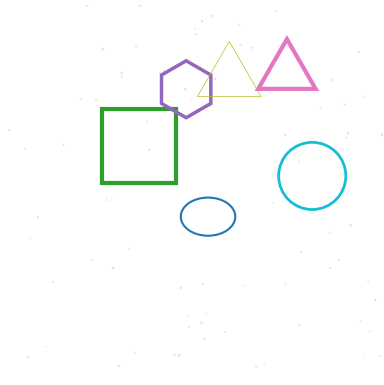[{"shape": "oval", "thickness": 1.5, "radius": 0.35, "center": [0.54, 0.437]}, {"shape": "square", "thickness": 3, "radius": 0.48, "center": [0.36, 0.62]}, {"shape": "hexagon", "thickness": 2.5, "radius": 0.37, "center": [0.484, 0.768]}, {"shape": "triangle", "thickness": 3, "radius": 0.43, "center": [0.745, 0.812]}, {"shape": "triangle", "thickness": 0.5, "radius": 0.48, "center": [0.596, 0.797]}, {"shape": "circle", "thickness": 2, "radius": 0.44, "center": [0.811, 0.543]}]